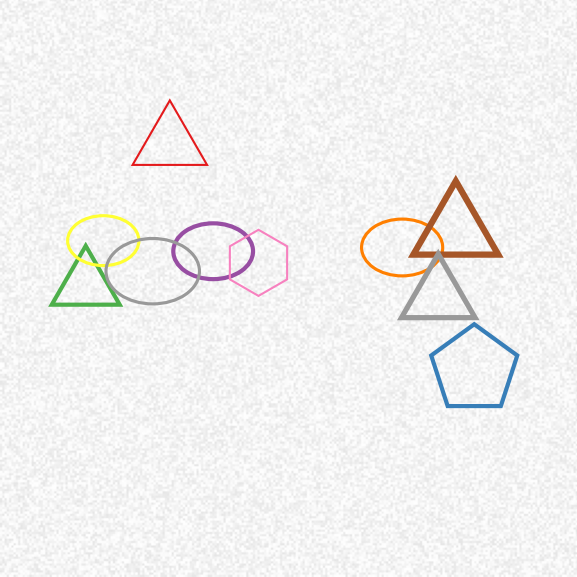[{"shape": "triangle", "thickness": 1, "radius": 0.37, "center": [0.294, 0.751]}, {"shape": "pentagon", "thickness": 2, "radius": 0.39, "center": [0.821, 0.359]}, {"shape": "triangle", "thickness": 2, "radius": 0.34, "center": [0.148, 0.506]}, {"shape": "oval", "thickness": 2, "radius": 0.35, "center": [0.369, 0.564]}, {"shape": "oval", "thickness": 1.5, "radius": 0.35, "center": [0.696, 0.571]}, {"shape": "oval", "thickness": 1.5, "radius": 0.31, "center": [0.179, 0.582]}, {"shape": "triangle", "thickness": 3, "radius": 0.42, "center": [0.789, 0.601]}, {"shape": "hexagon", "thickness": 1, "radius": 0.29, "center": [0.448, 0.544]}, {"shape": "triangle", "thickness": 2.5, "radius": 0.37, "center": [0.759, 0.486]}, {"shape": "oval", "thickness": 1.5, "radius": 0.4, "center": [0.264, 0.53]}]